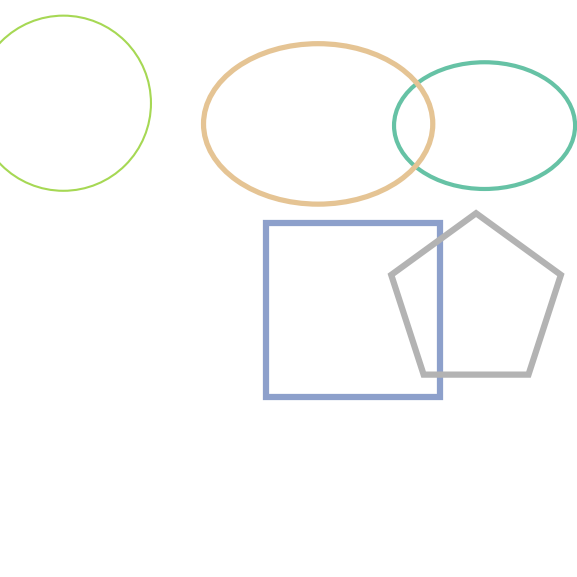[{"shape": "oval", "thickness": 2, "radius": 0.78, "center": [0.839, 0.782]}, {"shape": "square", "thickness": 3, "radius": 0.76, "center": [0.611, 0.462]}, {"shape": "circle", "thickness": 1, "radius": 0.76, "center": [0.11, 0.82]}, {"shape": "oval", "thickness": 2.5, "radius": 0.99, "center": [0.551, 0.785]}, {"shape": "pentagon", "thickness": 3, "radius": 0.77, "center": [0.824, 0.475]}]